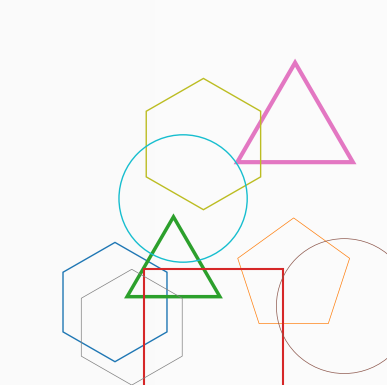[{"shape": "hexagon", "thickness": 1, "radius": 0.77, "center": [0.297, 0.215]}, {"shape": "pentagon", "thickness": 0.5, "radius": 0.76, "center": [0.758, 0.282]}, {"shape": "triangle", "thickness": 2.5, "radius": 0.69, "center": [0.448, 0.299]}, {"shape": "square", "thickness": 1.5, "radius": 0.9, "center": [0.55, 0.123]}, {"shape": "circle", "thickness": 0.5, "radius": 0.88, "center": [0.888, 0.205]}, {"shape": "triangle", "thickness": 3, "radius": 0.86, "center": [0.761, 0.665]}, {"shape": "hexagon", "thickness": 0.5, "radius": 0.75, "center": [0.34, 0.15]}, {"shape": "hexagon", "thickness": 1, "radius": 0.85, "center": [0.525, 0.626]}, {"shape": "circle", "thickness": 1, "radius": 0.83, "center": [0.472, 0.484]}]